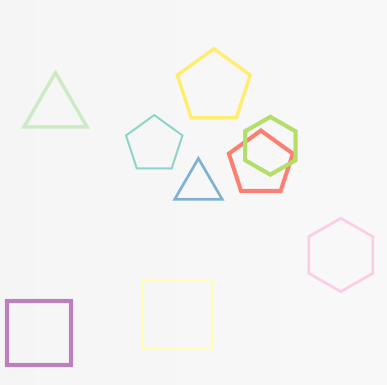[{"shape": "pentagon", "thickness": 1.5, "radius": 0.38, "center": [0.398, 0.625]}, {"shape": "square", "thickness": 1.5, "radius": 0.44, "center": [0.458, 0.185]}, {"shape": "pentagon", "thickness": 3, "radius": 0.43, "center": [0.673, 0.574]}, {"shape": "triangle", "thickness": 2, "radius": 0.35, "center": [0.512, 0.518]}, {"shape": "hexagon", "thickness": 3, "radius": 0.38, "center": [0.698, 0.621]}, {"shape": "hexagon", "thickness": 2, "radius": 0.48, "center": [0.88, 0.338]}, {"shape": "square", "thickness": 3, "radius": 0.42, "center": [0.101, 0.135]}, {"shape": "triangle", "thickness": 2.5, "radius": 0.47, "center": [0.143, 0.717]}, {"shape": "pentagon", "thickness": 2.5, "radius": 0.5, "center": [0.552, 0.774]}]